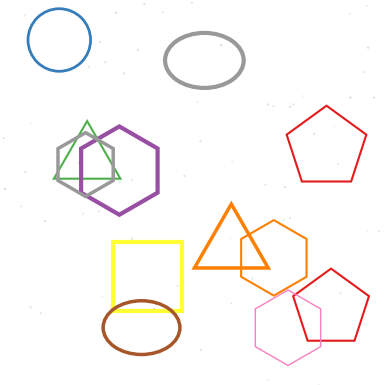[{"shape": "pentagon", "thickness": 1.5, "radius": 0.52, "center": [0.86, 0.199]}, {"shape": "pentagon", "thickness": 1.5, "radius": 0.54, "center": [0.848, 0.617]}, {"shape": "circle", "thickness": 2, "radius": 0.41, "center": [0.154, 0.896]}, {"shape": "triangle", "thickness": 1.5, "radius": 0.5, "center": [0.226, 0.586]}, {"shape": "hexagon", "thickness": 3, "radius": 0.57, "center": [0.31, 0.557]}, {"shape": "hexagon", "thickness": 1.5, "radius": 0.49, "center": [0.711, 0.33]}, {"shape": "triangle", "thickness": 2.5, "radius": 0.55, "center": [0.601, 0.359]}, {"shape": "square", "thickness": 3, "radius": 0.45, "center": [0.383, 0.282]}, {"shape": "oval", "thickness": 2.5, "radius": 0.5, "center": [0.368, 0.149]}, {"shape": "hexagon", "thickness": 1, "radius": 0.49, "center": [0.748, 0.149]}, {"shape": "oval", "thickness": 3, "radius": 0.51, "center": [0.531, 0.843]}, {"shape": "hexagon", "thickness": 2.5, "radius": 0.41, "center": [0.222, 0.573]}]